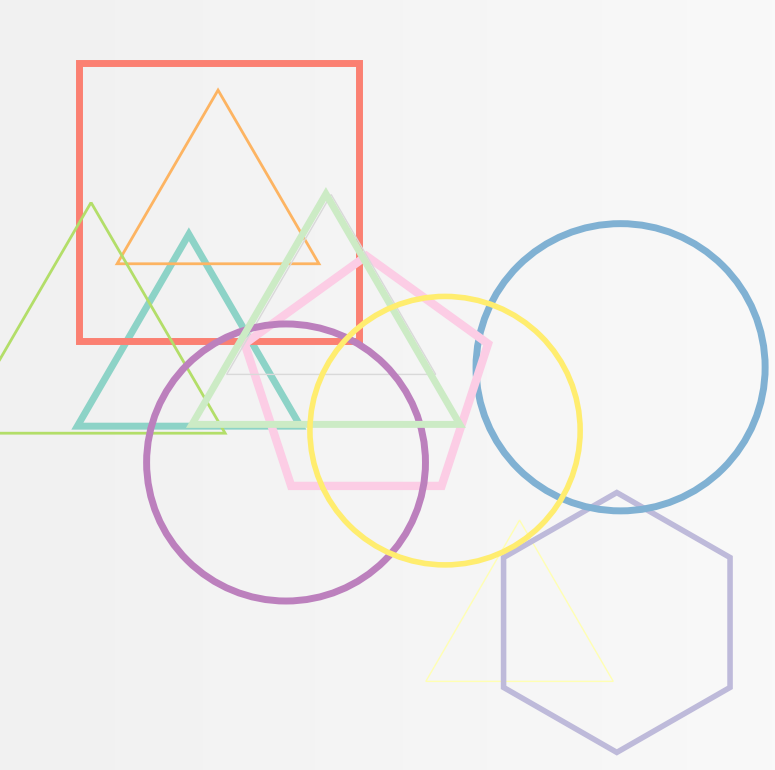[{"shape": "triangle", "thickness": 2.5, "radius": 0.83, "center": [0.244, 0.53]}, {"shape": "triangle", "thickness": 0.5, "radius": 0.7, "center": [0.67, 0.185]}, {"shape": "hexagon", "thickness": 2, "radius": 0.84, "center": [0.796, 0.192]}, {"shape": "square", "thickness": 2.5, "radius": 0.9, "center": [0.283, 0.738]}, {"shape": "circle", "thickness": 2.5, "radius": 0.93, "center": [0.801, 0.523]}, {"shape": "triangle", "thickness": 1, "radius": 0.75, "center": [0.281, 0.733]}, {"shape": "triangle", "thickness": 1, "radius": 1.0, "center": [0.117, 0.537]}, {"shape": "pentagon", "thickness": 3, "radius": 0.83, "center": [0.473, 0.503]}, {"shape": "triangle", "thickness": 0.5, "radius": 0.78, "center": [0.427, 0.592]}, {"shape": "circle", "thickness": 2.5, "radius": 0.9, "center": [0.369, 0.399]}, {"shape": "triangle", "thickness": 2.5, "radius": 1.0, "center": [0.421, 0.549]}, {"shape": "circle", "thickness": 2, "radius": 0.87, "center": [0.574, 0.441]}]